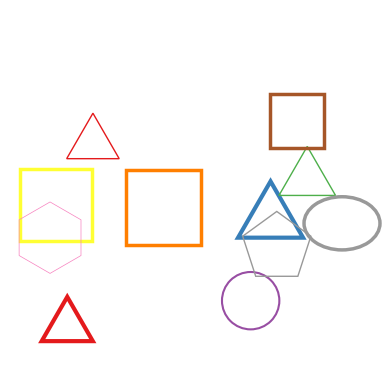[{"shape": "triangle", "thickness": 1, "radius": 0.39, "center": [0.241, 0.627]}, {"shape": "triangle", "thickness": 3, "radius": 0.38, "center": [0.175, 0.152]}, {"shape": "triangle", "thickness": 3, "radius": 0.49, "center": [0.703, 0.431]}, {"shape": "triangle", "thickness": 1, "radius": 0.42, "center": [0.798, 0.535]}, {"shape": "circle", "thickness": 1.5, "radius": 0.37, "center": [0.651, 0.219]}, {"shape": "square", "thickness": 2.5, "radius": 0.49, "center": [0.425, 0.46]}, {"shape": "square", "thickness": 2.5, "radius": 0.46, "center": [0.145, 0.468]}, {"shape": "square", "thickness": 2.5, "radius": 0.36, "center": [0.771, 0.686]}, {"shape": "hexagon", "thickness": 0.5, "radius": 0.46, "center": [0.13, 0.383]}, {"shape": "pentagon", "thickness": 1, "radius": 0.47, "center": [0.719, 0.358]}, {"shape": "oval", "thickness": 2.5, "radius": 0.49, "center": [0.888, 0.42]}]